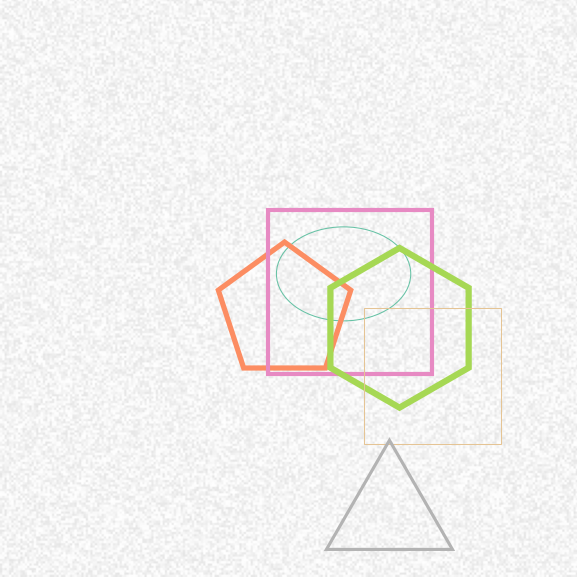[{"shape": "oval", "thickness": 0.5, "radius": 0.58, "center": [0.595, 0.525]}, {"shape": "pentagon", "thickness": 2.5, "radius": 0.6, "center": [0.493, 0.459]}, {"shape": "square", "thickness": 2, "radius": 0.71, "center": [0.605, 0.493]}, {"shape": "hexagon", "thickness": 3, "radius": 0.69, "center": [0.692, 0.432]}, {"shape": "square", "thickness": 0.5, "radius": 0.59, "center": [0.749, 0.348]}, {"shape": "triangle", "thickness": 1.5, "radius": 0.63, "center": [0.674, 0.111]}]